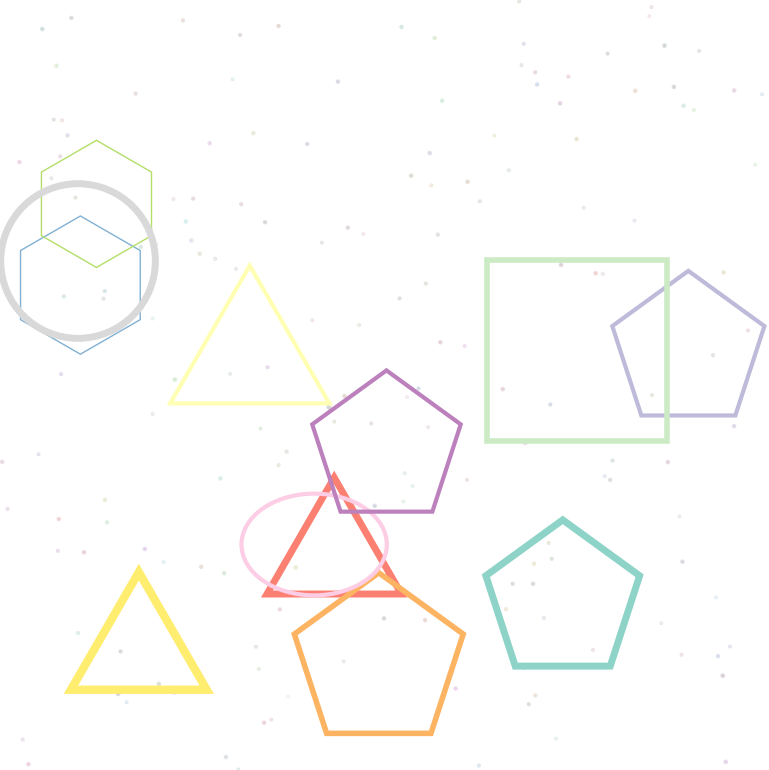[{"shape": "pentagon", "thickness": 2.5, "radius": 0.52, "center": [0.731, 0.22]}, {"shape": "triangle", "thickness": 1.5, "radius": 0.6, "center": [0.324, 0.536]}, {"shape": "pentagon", "thickness": 1.5, "radius": 0.52, "center": [0.894, 0.544]}, {"shape": "triangle", "thickness": 2.5, "radius": 0.5, "center": [0.434, 0.279]}, {"shape": "hexagon", "thickness": 0.5, "radius": 0.45, "center": [0.104, 0.63]}, {"shape": "pentagon", "thickness": 2, "radius": 0.58, "center": [0.492, 0.141]}, {"shape": "hexagon", "thickness": 0.5, "radius": 0.41, "center": [0.125, 0.735]}, {"shape": "oval", "thickness": 1.5, "radius": 0.47, "center": [0.408, 0.293]}, {"shape": "circle", "thickness": 2.5, "radius": 0.5, "center": [0.101, 0.661]}, {"shape": "pentagon", "thickness": 1.5, "radius": 0.51, "center": [0.502, 0.418]}, {"shape": "square", "thickness": 2, "radius": 0.59, "center": [0.749, 0.545]}, {"shape": "triangle", "thickness": 3, "radius": 0.51, "center": [0.18, 0.155]}]